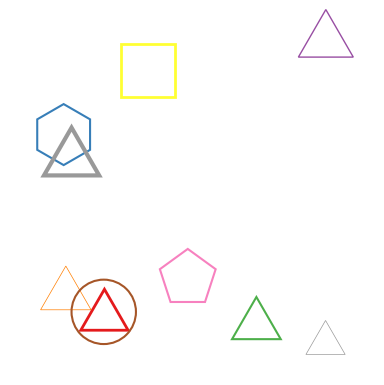[{"shape": "triangle", "thickness": 2, "radius": 0.35, "center": [0.271, 0.178]}, {"shape": "hexagon", "thickness": 1.5, "radius": 0.4, "center": [0.165, 0.65]}, {"shape": "triangle", "thickness": 1.5, "radius": 0.36, "center": [0.666, 0.156]}, {"shape": "triangle", "thickness": 1, "radius": 0.41, "center": [0.846, 0.893]}, {"shape": "triangle", "thickness": 0.5, "radius": 0.38, "center": [0.171, 0.233]}, {"shape": "square", "thickness": 2, "radius": 0.35, "center": [0.384, 0.817]}, {"shape": "circle", "thickness": 1.5, "radius": 0.42, "center": [0.269, 0.19]}, {"shape": "pentagon", "thickness": 1.5, "radius": 0.38, "center": [0.488, 0.277]}, {"shape": "triangle", "thickness": 3, "radius": 0.41, "center": [0.186, 0.586]}, {"shape": "triangle", "thickness": 0.5, "radius": 0.29, "center": [0.846, 0.109]}]